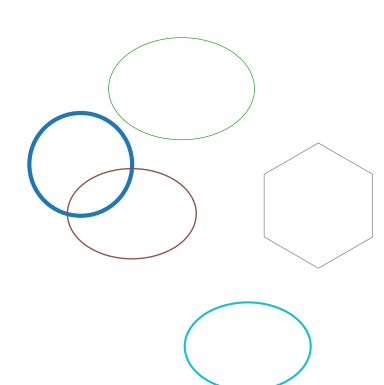[{"shape": "circle", "thickness": 3, "radius": 0.67, "center": [0.21, 0.573]}, {"shape": "oval", "thickness": 0.5, "radius": 0.95, "center": [0.472, 0.77]}, {"shape": "oval", "thickness": 1, "radius": 0.84, "center": [0.342, 0.445]}, {"shape": "hexagon", "thickness": 0.5, "radius": 0.81, "center": [0.827, 0.466]}, {"shape": "oval", "thickness": 1.5, "radius": 0.82, "center": [0.643, 0.1]}]